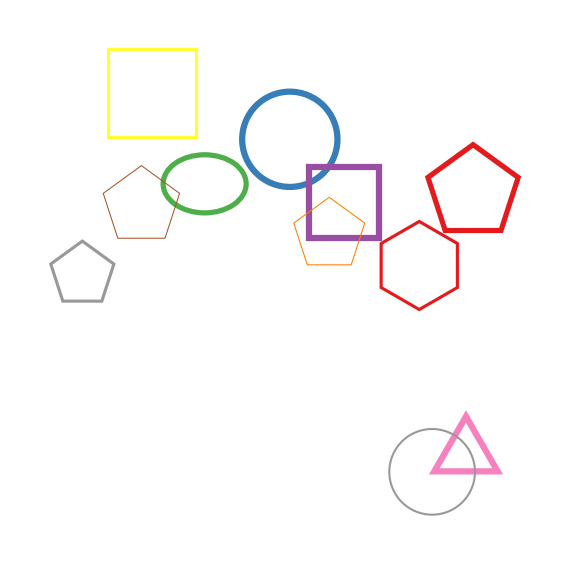[{"shape": "pentagon", "thickness": 2.5, "radius": 0.41, "center": [0.819, 0.666]}, {"shape": "hexagon", "thickness": 1.5, "radius": 0.38, "center": [0.726, 0.539]}, {"shape": "circle", "thickness": 3, "radius": 0.41, "center": [0.502, 0.758]}, {"shape": "oval", "thickness": 2.5, "radius": 0.36, "center": [0.354, 0.681]}, {"shape": "square", "thickness": 3, "radius": 0.3, "center": [0.596, 0.648]}, {"shape": "pentagon", "thickness": 0.5, "radius": 0.32, "center": [0.57, 0.593]}, {"shape": "square", "thickness": 1.5, "radius": 0.38, "center": [0.263, 0.839]}, {"shape": "pentagon", "thickness": 0.5, "radius": 0.35, "center": [0.245, 0.643]}, {"shape": "triangle", "thickness": 3, "radius": 0.32, "center": [0.807, 0.215]}, {"shape": "circle", "thickness": 1, "radius": 0.37, "center": [0.748, 0.182]}, {"shape": "pentagon", "thickness": 1.5, "radius": 0.29, "center": [0.143, 0.524]}]